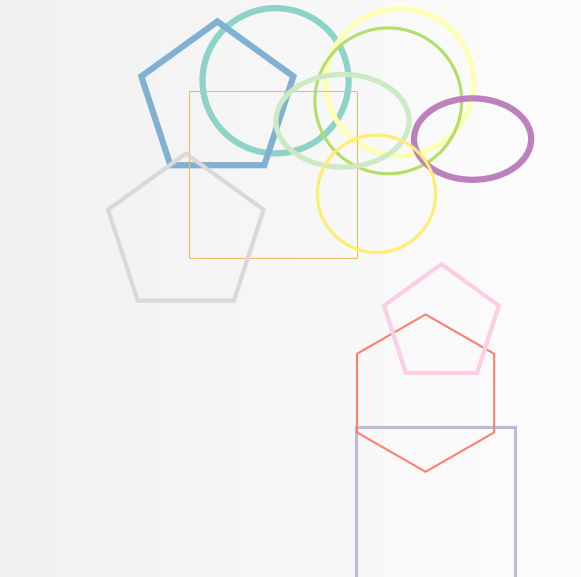[{"shape": "circle", "thickness": 3, "radius": 0.63, "center": [0.474, 0.859]}, {"shape": "circle", "thickness": 2.5, "radius": 0.64, "center": [0.688, 0.857]}, {"shape": "square", "thickness": 1.5, "radius": 0.68, "center": [0.749, 0.123]}, {"shape": "hexagon", "thickness": 1, "radius": 0.68, "center": [0.732, 0.318]}, {"shape": "pentagon", "thickness": 3, "radius": 0.69, "center": [0.374, 0.824]}, {"shape": "square", "thickness": 0.5, "radius": 0.72, "center": [0.47, 0.697]}, {"shape": "circle", "thickness": 1.5, "radius": 0.63, "center": [0.668, 0.825]}, {"shape": "pentagon", "thickness": 2, "radius": 0.52, "center": [0.759, 0.438]}, {"shape": "pentagon", "thickness": 2, "radius": 0.7, "center": [0.32, 0.592]}, {"shape": "oval", "thickness": 3, "radius": 0.5, "center": [0.813, 0.758]}, {"shape": "oval", "thickness": 2.5, "radius": 0.57, "center": [0.589, 0.79]}, {"shape": "circle", "thickness": 1.5, "radius": 0.51, "center": [0.648, 0.664]}]